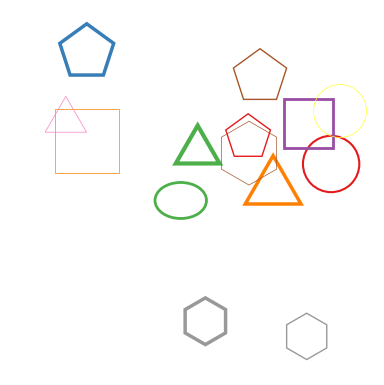[{"shape": "pentagon", "thickness": 1, "radius": 0.3, "center": [0.644, 0.643]}, {"shape": "circle", "thickness": 1.5, "radius": 0.37, "center": [0.86, 0.574]}, {"shape": "pentagon", "thickness": 2.5, "radius": 0.37, "center": [0.225, 0.865]}, {"shape": "triangle", "thickness": 3, "radius": 0.33, "center": [0.513, 0.608]}, {"shape": "oval", "thickness": 2, "radius": 0.33, "center": [0.469, 0.479]}, {"shape": "square", "thickness": 2, "radius": 0.32, "center": [0.802, 0.679]}, {"shape": "square", "thickness": 0.5, "radius": 0.42, "center": [0.225, 0.634]}, {"shape": "triangle", "thickness": 2.5, "radius": 0.42, "center": [0.709, 0.512]}, {"shape": "circle", "thickness": 0.5, "radius": 0.34, "center": [0.883, 0.712]}, {"shape": "pentagon", "thickness": 1, "radius": 0.36, "center": [0.675, 0.801]}, {"shape": "hexagon", "thickness": 0.5, "radius": 0.41, "center": [0.647, 0.602]}, {"shape": "triangle", "thickness": 0.5, "radius": 0.31, "center": [0.171, 0.688]}, {"shape": "hexagon", "thickness": 2.5, "radius": 0.3, "center": [0.533, 0.166]}, {"shape": "hexagon", "thickness": 1, "radius": 0.3, "center": [0.797, 0.126]}]